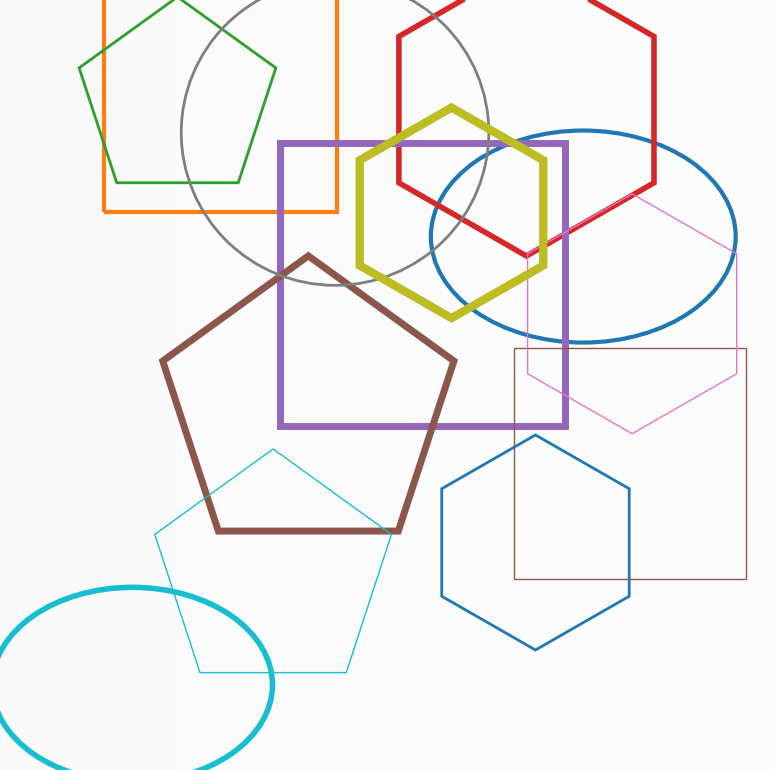[{"shape": "hexagon", "thickness": 1, "radius": 0.7, "center": [0.691, 0.295]}, {"shape": "oval", "thickness": 1.5, "radius": 0.98, "center": [0.753, 0.693]}, {"shape": "square", "thickness": 1.5, "radius": 0.75, "center": [0.284, 0.875]}, {"shape": "pentagon", "thickness": 1, "radius": 0.67, "center": [0.229, 0.871]}, {"shape": "hexagon", "thickness": 2, "radius": 0.95, "center": [0.679, 0.858]}, {"shape": "square", "thickness": 2.5, "radius": 0.92, "center": [0.545, 0.631]}, {"shape": "pentagon", "thickness": 2.5, "radius": 0.99, "center": [0.398, 0.47]}, {"shape": "square", "thickness": 0.5, "radius": 0.75, "center": [0.813, 0.398]}, {"shape": "hexagon", "thickness": 0.5, "radius": 0.78, "center": [0.816, 0.592]}, {"shape": "circle", "thickness": 1, "radius": 0.99, "center": [0.432, 0.828]}, {"shape": "hexagon", "thickness": 3, "radius": 0.68, "center": [0.583, 0.724]}, {"shape": "oval", "thickness": 2, "radius": 0.9, "center": [0.171, 0.111]}, {"shape": "pentagon", "thickness": 0.5, "radius": 0.8, "center": [0.352, 0.256]}]